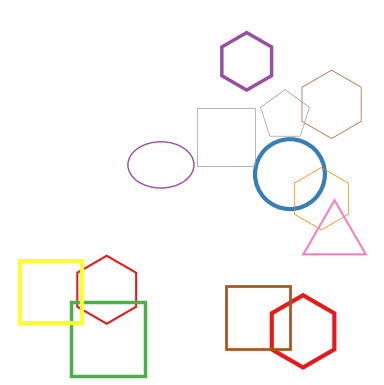[{"shape": "hexagon", "thickness": 3, "radius": 0.47, "center": [0.787, 0.139]}, {"shape": "hexagon", "thickness": 1.5, "radius": 0.44, "center": [0.277, 0.247]}, {"shape": "circle", "thickness": 3, "radius": 0.45, "center": [0.753, 0.548]}, {"shape": "square", "thickness": 2.5, "radius": 0.48, "center": [0.279, 0.119]}, {"shape": "oval", "thickness": 1, "radius": 0.43, "center": [0.418, 0.572]}, {"shape": "hexagon", "thickness": 2.5, "radius": 0.37, "center": [0.641, 0.841]}, {"shape": "hexagon", "thickness": 0.5, "radius": 0.4, "center": [0.835, 0.484]}, {"shape": "square", "thickness": 3, "radius": 0.4, "center": [0.133, 0.241]}, {"shape": "square", "thickness": 2, "radius": 0.41, "center": [0.67, 0.175]}, {"shape": "hexagon", "thickness": 0.5, "radius": 0.44, "center": [0.861, 0.729]}, {"shape": "triangle", "thickness": 1.5, "radius": 0.47, "center": [0.869, 0.386]}, {"shape": "pentagon", "thickness": 0.5, "radius": 0.33, "center": [0.74, 0.7]}, {"shape": "square", "thickness": 0.5, "radius": 0.38, "center": [0.588, 0.645]}]